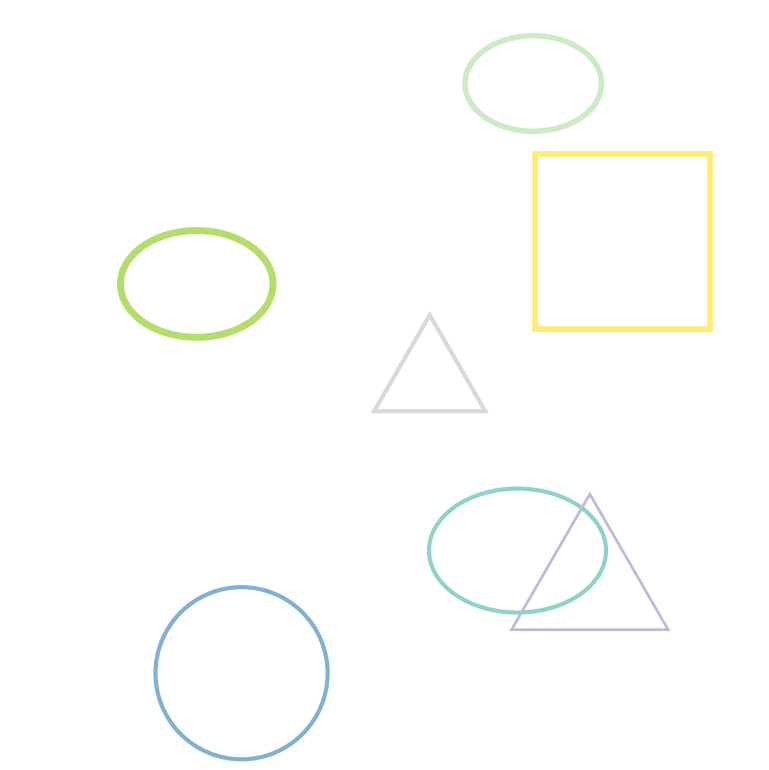[{"shape": "oval", "thickness": 1.5, "radius": 0.57, "center": [0.672, 0.285]}, {"shape": "triangle", "thickness": 1, "radius": 0.59, "center": [0.766, 0.241]}, {"shape": "circle", "thickness": 1.5, "radius": 0.56, "center": [0.314, 0.126]}, {"shape": "oval", "thickness": 2.5, "radius": 0.5, "center": [0.255, 0.631]}, {"shape": "triangle", "thickness": 1.5, "radius": 0.42, "center": [0.558, 0.508]}, {"shape": "oval", "thickness": 2, "radius": 0.44, "center": [0.693, 0.892]}, {"shape": "square", "thickness": 2, "radius": 0.57, "center": [0.809, 0.686]}]